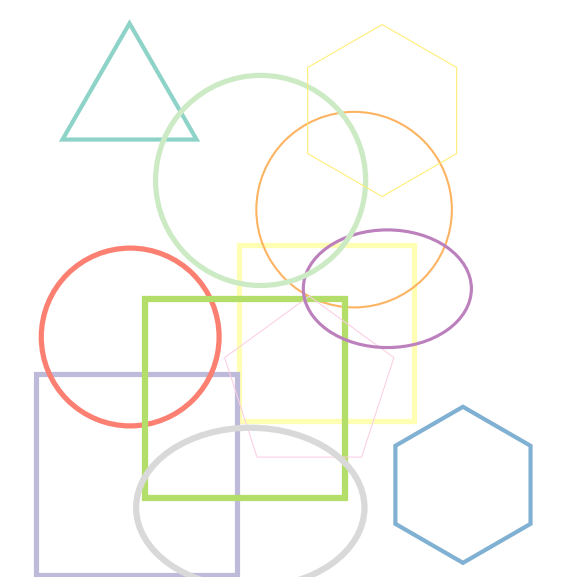[{"shape": "triangle", "thickness": 2, "radius": 0.67, "center": [0.224, 0.825]}, {"shape": "square", "thickness": 2.5, "radius": 0.76, "center": [0.565, 0.423]}, {"shape": "square", "thickness": 2.5, "radius": 0.87, "center": [0.236, 0.178]}, {"shape": "circle", "thickness": 2.5, "radius": 0.77, "center": [0.225, 0.416]}, {"shape": "hexagon", "thickness": 2, "radius": 0.68, "center": [0.802, 0.16]}, {"shape": "circle", "thickness": 1, "radius": 0.85, "center": [0.613, 0.636]}, {"shape": "square", "thickness": 3, "radius": 0.86, "center": [0.424, 0.31]}, {"shape": "pentagon", "thickness": 0.5, "radius": 0.77, "center": [0.536, 0.332]}, {"shape": "oval", "thickness": 3, "radius": 0.99, "center": [0.433, 0.12]}, {"shape": "oval", "thickness": 1.5, "radius": 0.73, "center": [0.671, 0.499]}, {"shape": "circle", "thickness": 2.5, "radius": 0.91, "center": [0.451, 0.687]}, {"shape": "hexagon", "thickness": 0.5, "radius": 0.74, "center": [0.662, 0.808]}]